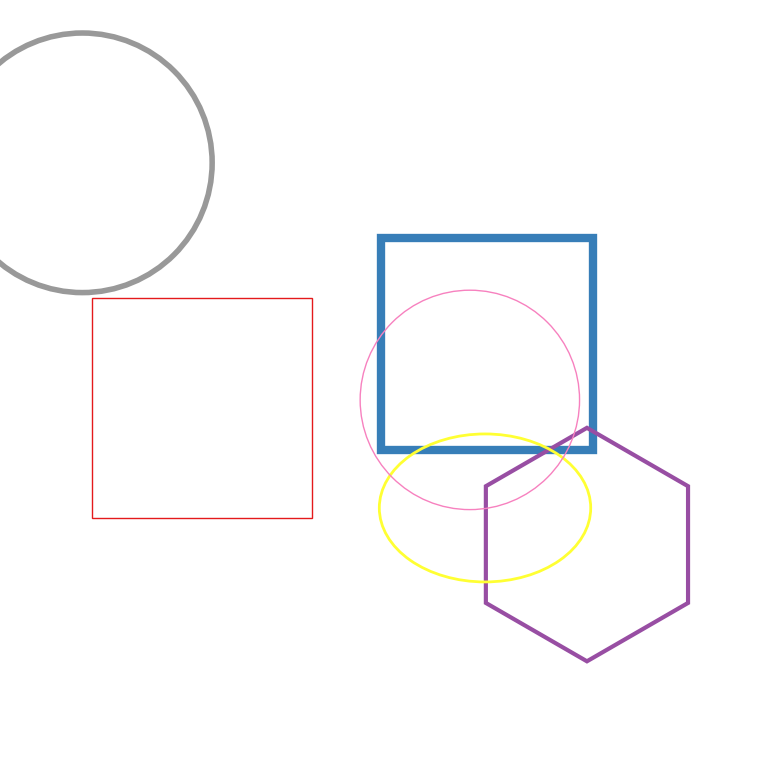[{"shape": "square", "thickness": 0.5, "radius": 0.72, "center": [0.262, 0.47]}, {"shape": "square", "thickness": 3, "radius": 0.69, "center": [0.632, 0.553]}, {"shape": "hexagon", "thickness": 1.5, "radius": 0.76, "center": [0.762, 0.293]}, {"shape": "oval", "thickness": 1, "radius": 0.69, "center": [0.63, 0.34]}, {"shape": "circle", "thickness": 0.5, "radius": 0.71, "center": [0.61, 0.481]}, {"shape": "circle", "thickness": 2, "radius": 0.84, "center": [0.107, 0.789]}]